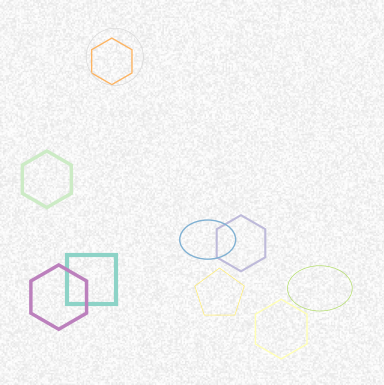[{"shape": "square", "thickness": 3, "radius": 0.32, "center": [0.237, 0.274]}, {"shape": "hexagon", "thickness": 1, "radius": 0.39, "center": [0.73, 0.145]}, {"shape": "hexagon", "thickness": 1.5, "radius": 0.36, "center": [0.626, 0.368]}, {"shape": "oval", "thickness": 1, "radius": 0.36, "center": [0.539, 0.378]}, {"shape": "hexagon", "thickness": 1, "radius": 0.3, "center": [0.29, 0.841]}, {"shape": "oval", "thickness": 0.5, "radius": 0.42, "center": [0.831, 0.251]}, {"shape": "circle", "thickness": 0.5, "radius": 0.37, "center": [0.298, 0.852]}, {"shape": "hexagon", "thickness": 2.5, "radius": 0.42, "center": [0.153, 0.228]}, {"shape": "hexagon", "thickness": 2.5, "radius": 0.37, "center": [0.122, 0.534]}, {"shape": "pentagon", "thickness": 0.5, "radius": 0.34, "center": [0.57, 0.236]}]